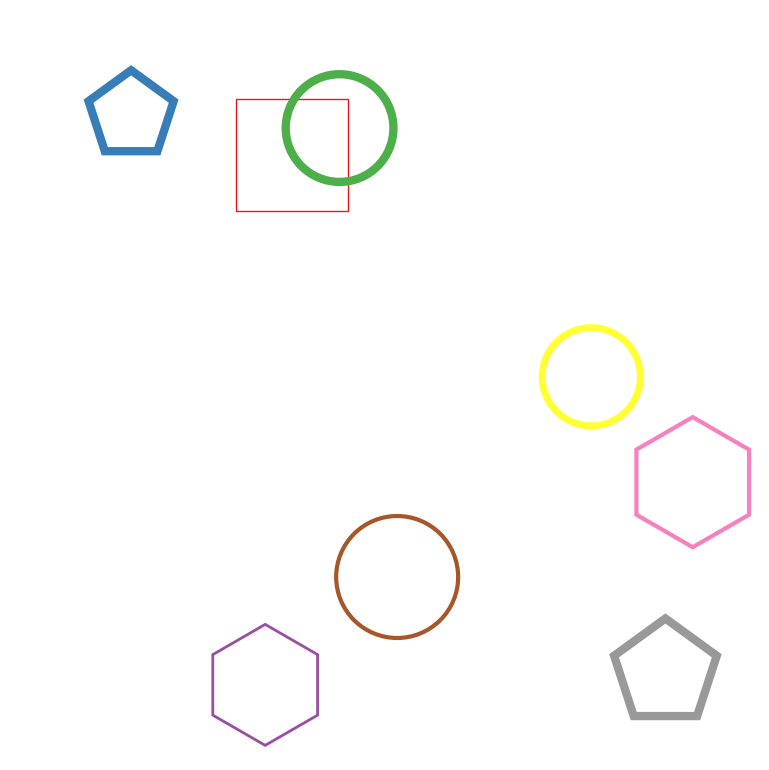[{"shape": "square", "thickness": 0.5, "radius": 0.36, "center": [0.379, 0.799]}, {"shape": "pentagon", "thickness": 3, "radius": 0.29, "center": [0.17, 0.851]}, {"shape": "circle", "thickness": 3, "radius": 0.35, "center": [0.441, 0.834]}, {"shape": "hexagon", "thickness": 1, "radius": 0.39, "center": [0.344, 0.111]}, {"shape": "circle", "thickness": 2.5, "radius": 0.32, "center": [0.768, 0.511]}, {"shape": "circle", "thickness": 1.5, "radius": 0.4, "center": [0.516, 0.251]}, {"shape": "hexagon", "thickness": 1.5, "radius": 0.42, "center": [0.9, 0.374]}, {"shape": "pentagon", "thickness": 3, "radius": 0.35, "center": [0.864, 0.127]}]